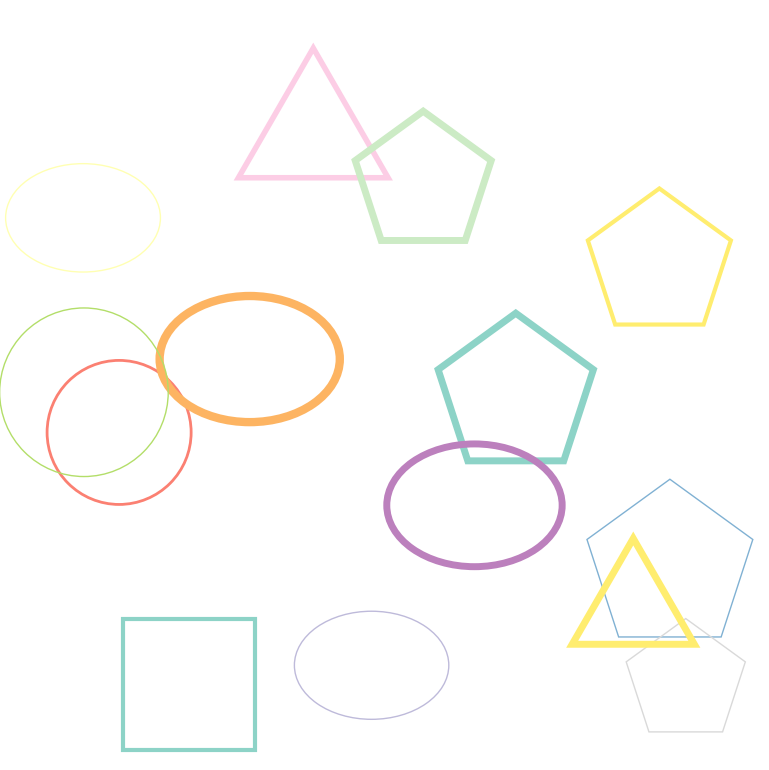[{"shape": "square", "thickness": 1.5, "radius": 0.43, "center": [0.246, 0.111]}, {"shape": "pentagon", "thickness": 2.5, "radius": 0.53, "center": [0.67, 0.487]}, {"shape": "oval", "thickness": 0.5, "radius": 0.5, "center": [0.108, 0.717]}, {"shape": "oval", "thickness": 0.5, "radius": 0.5, "center": [0.483, 0.136]}, {"shape": "circle", "thickness": 1, "radius": 0.47, "center": [0.155, 0.438]}, {"shape": "pentagon", "thickness": 0.5, "radius": 0.57, "center": [0.87, 0.264]}, {"shape": "oval", "thickness": 3, "radius": 0.58, "center": [0.324, 0.534]}, {"shape": "circle", "thickness": 0.5, "radius": 0.55, "center": [0.109, 0.491]}, {"shape": "triangle", "thickness": 2, "radius": 0.56, "center": [0.407, 0.825]}, {"shape": "pentagon", "thickness": 0.5, "radius": 0.41, "center": [0.891, 0.115]}, {"shape": "oval", "thickness": 2.5, "radius": 0.57, "center": [0.616, 0.344]}, {"shape": "pentagon", "thickness": 2.5, "radius": 0.46, "center": [0.55, 0.763]}, {"shape": "triangle", "thickness": 2.5, "radius": 0.46, "center": [0.822, 0.209]}, {"shape": "pentagon", "thickness": 1.5, "radius": 0.49, "center": [0.856, 0.658]}]